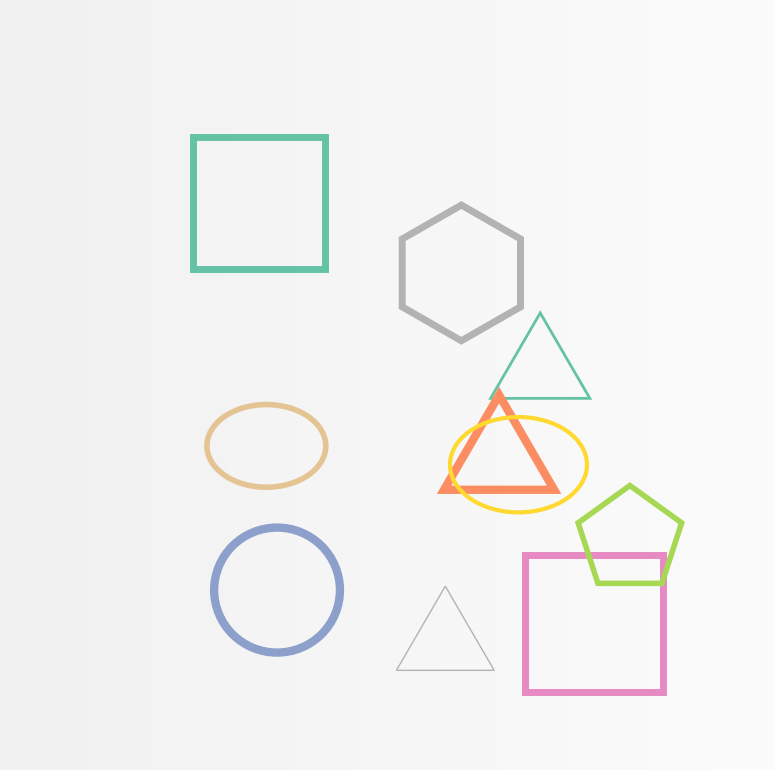[{"shape": "square", "thickness": 2.5, "radius": 0.43, "center": [0.334, 0.736]}, {"shape": "triangle", "thickness": 1, "radius": 0.37, "center": [0.697, 0.52]}, {"shape": "triangle", "thickness": 3, "radius": 0.41, "center": [0.644, 0.405]}, {"shape": "circle", "thickness": 3, "radius": 0.41, "center": [0.357, 0.234]}, {"shape": "square", "thickness": 2.5, "radius": 0.44, "center": [0.766, 0.19]}, {"shape": "pentagon", "thickness": 2, "radius": 0.35, "center": [0.813, 0.299]}, {"shape": "oval", "thickness": 1.5, "radius": 0.44, "center": [0.669, 0.396]}, {"shape": "oval", "thickness": 2, "radius": 0.38, "center": [0.344, 0.421]}, {"shape": "hexagon", "thickness": 2.5, "radius": 0.44, "center": [0.595, 0.646]}, {"shape": "triangle", "thickness": 0.5, "radius": 0.36, "center": [0.575, 0.166]}]